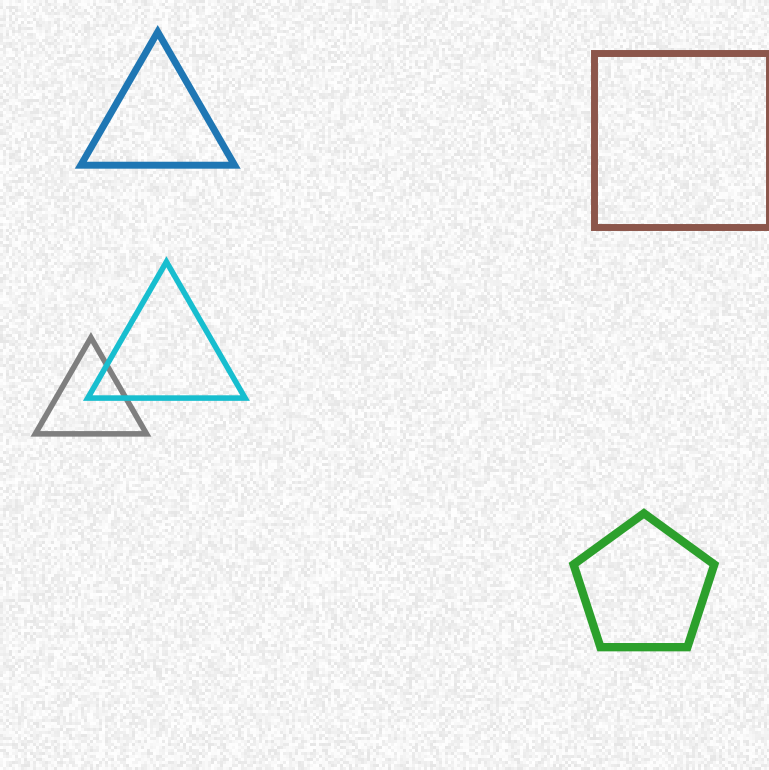[{"shape": "triangle", "thickness": 2.5, "radius": 0.58, "center": [0.205, 0.843]}, {"shape": "pentagon", "thickness": 3, "radius": 0.48, "center": [0.836, 0.237]}, {"shape": "square", "thickness": 2.5, "radius": 0.57, "center": [0.885, 0.818]}, {"shape": "triangle", "thickness": 2, "radius": 0.42, "center": [0.118, 0.478]}, {"shape": "triangle", "thickness": 2, "radius": 0.59, "center": [0.216, 0.542]}]